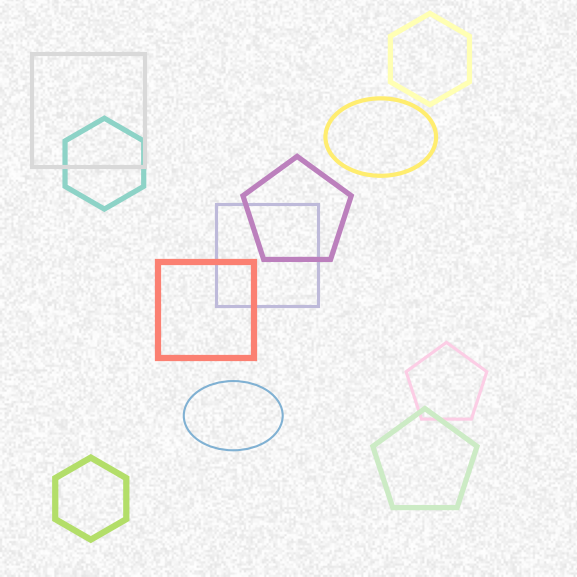[{"shape": "hexagon", "thickness": 2.5, "radius": 0.39, "center": [0.181, 0.716]}, {"shape": "hexagon", "thickness": 2.5, "radius": 0.4, "center": [0.744, 0.897]}, {"shape": "square", "thickness": 1.5, "radius": 0.44, "center": [0.462, 0.558]}, {"shape": "square", "thickness": 3, "radius": 0.42, "center": [0.356, 0.462]}, {"shape": "oval", "thickness": 1, "radius": 0.43, "center": [0.404, 0.279]}, {"shape": "hexagon", "thickness": 3, "radius": 0.36, "center": [0.157, 0.136]}, {"shape": "pentagon", "thickness": 1.5, "radius": 0.37, "center": [0.773, 0.333]}, {"shape": "square", "thickness": 2, "radius": 0.49, "center": [0.154, 0.807]}, {"shape": "pentagon", "thickness": 2.5, "radius": 0.49, "center": [0.514, 0.63]}, {"shape": "pentagon", "thickness": 2.5, "radius": 0.47, "center": [0.736, 0.197]}, {"shape": "oval", "thickness": 2, "radius": 0.48, "center": [0.659, 0.762]}]